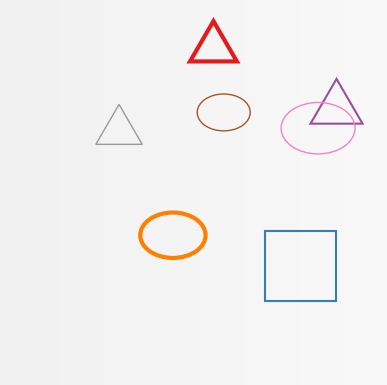[{"shape": "triangle", "thickness": 3, "radius": 0.35, "center": [0.551, 0.875]}, {"shape": "square", "thickness": 1.5, "radius": 0.45, "center": [0.776, 0.309]}, {"shape": "triangle", "thickness": 1.5, "radius": 0.39, "center": [0.868, 0.718]}, {"shape": "oval", "thickness": 3, "radius": 0.42, "center": [0.446, 0.389]}, {"shape": "oval", "thickness": 1, "radius": 0.34, "center": [0.577, 0.708]}, {"shape": "oval", "thickness": 1, "radius": 0.48, "center": [0.821, 0.667]}, {"shape": "triangle", "thickness": 1, "radius": 0.35, "center": [0.307, 0.66]}]